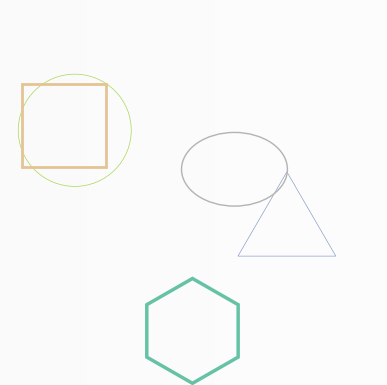[{"shape": "hexagon", "thickness": 2.5, "radius": 0.68, "center": [0.497, 0.141]}, {"shape": "triangle", "thickness": 0.5, "radius": 0.73, "center": [0.74, 0.408]}, {"shape": "circle", "thickness": 0.5, "radius": 0.73, "center": [0.193, 0.662]}, {"shape": "square", "thickness": 2, "radius": 0.54, "center": [0.165, 0.674]}, {"shape": "oval", "thickness": 1, "radius": 0.68, "center": [0.605, 0.56]}]